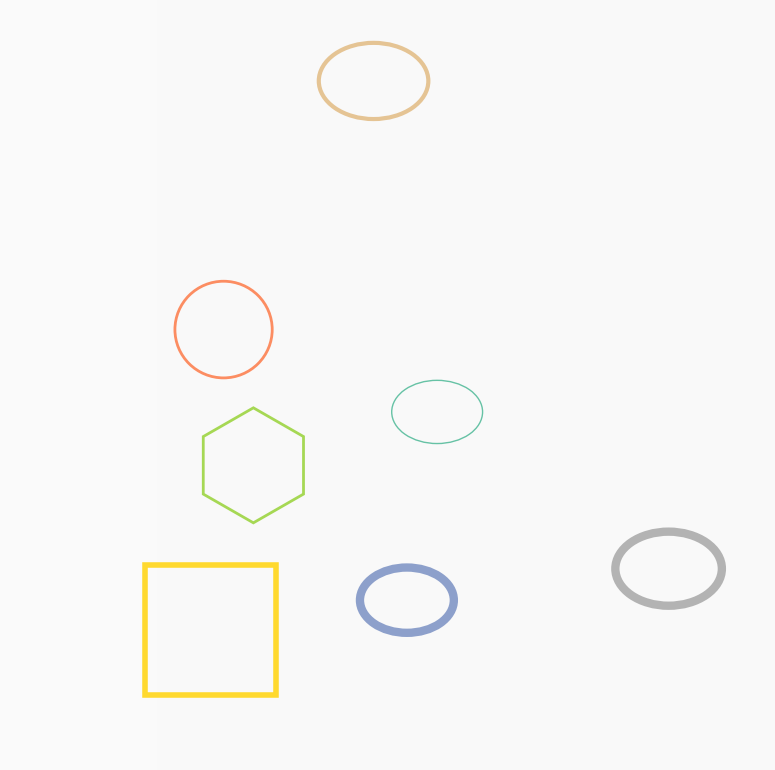[{"shape": "oval", "thickness": 0.5, "radius": 0.29, "center": [0.564, 0.465]}, {"shape": "circle", "thickness": 1, "radius": 0.31, "center": [0.288, 0.572]}, {"shape": "oval", "thickness": 3, "radius": 0.3, "center": [0.525, 0.221]}, {"shape": "hexagon", "thickness": 1, "radius": 0.37, "center": [0.327, 0.396]}, {"shape": "square", "thickness": 2, "radius": 0.42, "center": [0.272, 0.182]}, {"shape": "oval", "thickness": 1.5, "radius": 0.35, "center": [0.482, 0.895]}, {"shape": "oval", "thickness": 3, "radius": 0.34, "center": [0.863, 0.261]}]